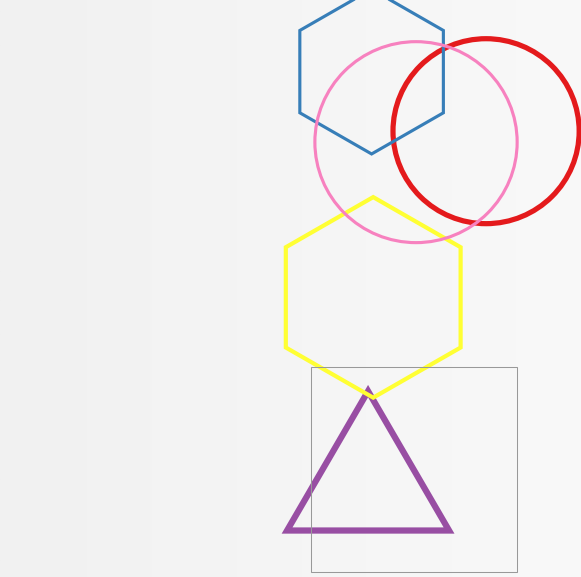[{"shape": "circle", "thickness": 2.5, "radius": 0.8, "center": [0.836, 0.772]}, {"shape": "hexagon", "thickness": 1.5, "radius": 0.71, "center": [0.639, 0.875]}, {"shape": "triangle", "thickness": 3, "radius": 0.8, "center": [0.633, 0.161]}, {"shape": "hexagon", "thickness": 2, "radius": 0.87, "center": [0.642, 0.484]}, {"shape": "circle", "thickness": 1.5, "radius": 0.87, "center": [0.716, 0.753]}, {"shape": "square", "thickness": 0.5, "radius": 0.89, "center": [0.713, 0.186]}]